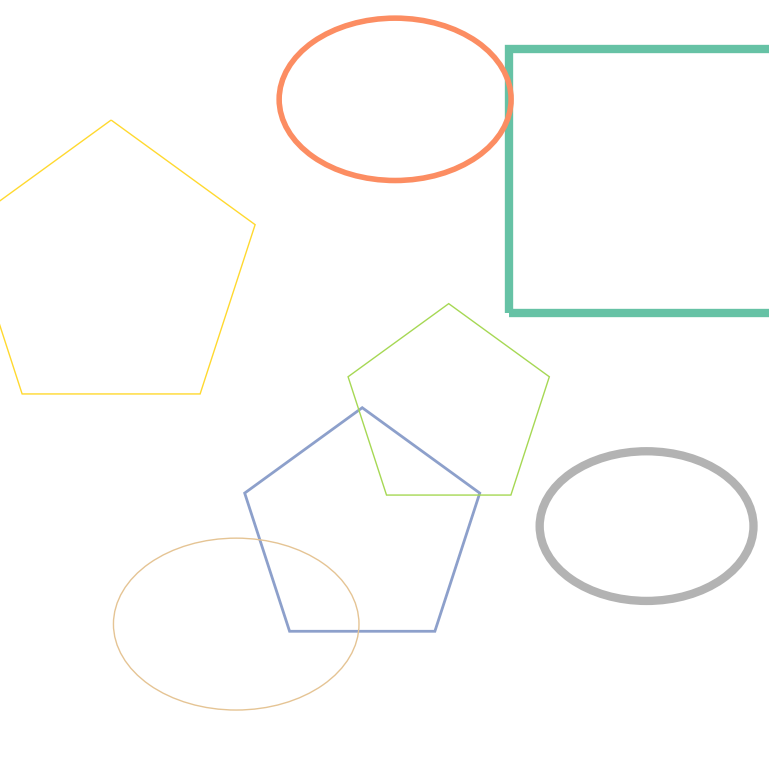[{"shape": "square", "thickness": 3, "radius": 0.86, "center": [0.832, 0.765]}, {"shape": "oval", "thickness": 2, "radius": 0.75, "center": [0.513, 0.871]}, {"shape": "pentagon", "thickness": 1, "radius": 0.8, "center": [0.47, 0.31]}, {"shape": "pentagon", "thickness": 0.5, "radius": 0.69, "center": [0.583, 0.468]}, {"shape": "pentagon", "thickness": 0.5, "radius": 0.98, "center": [0.144, 0.647]}, {"shape": "oval", "thickness": 0.5, "radius": 0.8, "center": [0.307, 0.189]}, {"shape": "oval", "thickness": 3, "radius": 0.69, "center": [0.84, 0.317]}]